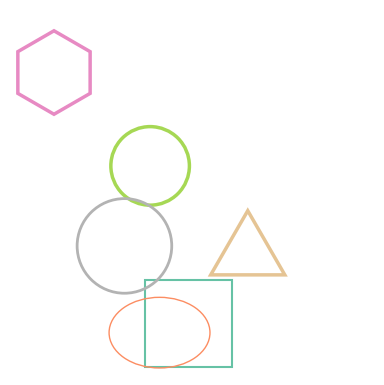[{"shape": "square", "thickness": 1.5, "radius": 0.56, "center": [0.49, 0.16]}, {"shape": "oval", "thickness": 1, "radius": 0.66, "center": [0.414, 0.136]}, {"shape": "hexagon", "thickness": 2.5, "radius": 0.54, "center": [0.14, 0.812]}, {"shape": "circle", "thickness": 2.5, "radius": 0.51, "center": [0.39, 0.569]}, {"shape": "triangle", "thickness": 2.5, "radius": 0.56, "center": [0.644, 0.342]}, {"shape": "circle", "thickness": 2, "radius": 0.61, "center": [0.323, 0.361]}]